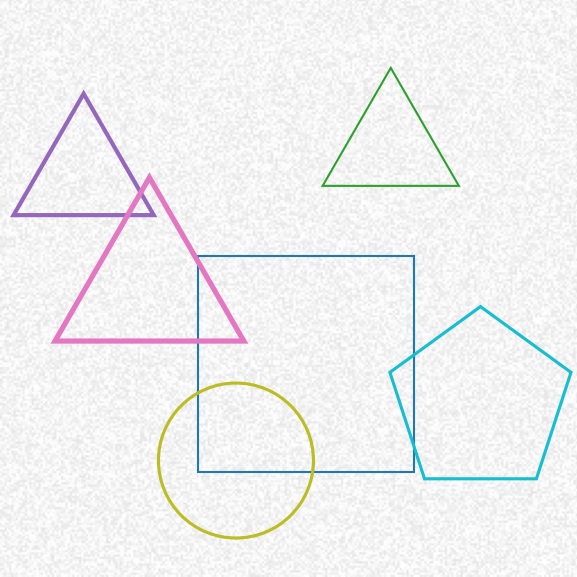[{"shape": "square", "thickness": 1, "radius": 0.94, "center": [0.53, 0.369]}, {"shape": "triangle", "thickness": 1, "radius": 0.68, "center": [0.677, 0.745]}, {"shape": "triangle", "thickness": 2, "radius": 0.7, "center": [0.145, 0.697]}, {"shape": "triangle", "thickness": 2.5, "radius": 0.94, "center": [0.259, 0.503]}, {"shape": "circle", "thickness": 1.5, "radius": 0.67, "center": [0.409, 0.202]}, {"shape": "pentagon", "thickness": 1.5, "radius": 0.82, "center": [0.832, 0.303]}]